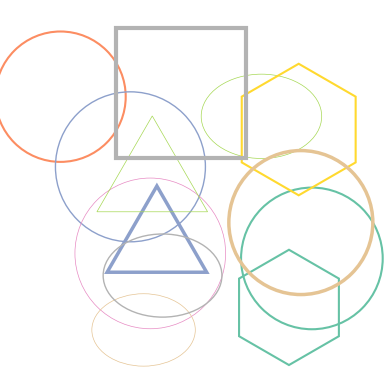[{"shape": "circle", "thickness": 1.5, "radius": 0.92, "center": [0.81, 0.329]}, {"shape": "hexagon", "thickness": 1.5, "radius": 0.75, "center": [0.751, 0.202]}, {"shape": "circle", "thickness": 1.5, "radius": 0.85, "center": [0.157, 0.749]}, {"shape": "triangle", "thickness": 2.5, "radius": 0.75, "center": [0.407, 0.368]}, {"shape": "circle", "thickness": 1, "radius": 0.97, "center": [0.339, 0.567]}, {"shape": "circle", "thickness": 0.5, "radius": 0.98, "center": [0.39, 0.342]}, {"shape": "oval", "thickness": 0.5, "radius": 0.78, "center": [0.679, 0.698]}, {"shape": "triangle", "thickness": 0.5, "radius": 0.83, "center": [0.395, 0.533]}, {"shape": "hexagon", "thickness": 1.5, "radius": 0.85, "center": [0.776, 0.664]}, {"shape": "oval", "thickness": 0.5, "radius": 0.67, "center": [0.373, 0.143]}, {"shape": "circle", "thickness": 2.5, "radius": 0.93, "center": [0.781, 0.422]}, {"shape": "oval", "thickness": 1, "radius": 0.77, "center": [0.422, 0.284]}, {"shape": "square", "thickness": 3, "radius": 0.85, "center": [0.47, 0.759]}]